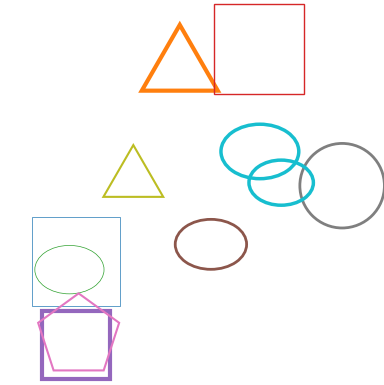[{"shape": "square", "thickness": 0.5, "radius": 0.57, "center": [0.198, 0.321]}, {"shape": "triangle", "thickness": 3, "radius": 0.57, "center": [0.467, 0.821]}, {"shape": "oval", "thickness": 0.5, "radius": 0.45, "center": [0.18, 0.3]}, {"shape": "square", "thickness": 1, "radius": 0.58, "center": [0.673, 0.873]}, {"shape": "square", "thickness": 3, "radius": 0.44, "center": [0.199, 0.103]}, {"shape": "oval", "thickness": 2, "radius": 0.46, "center": [0.548, 0.365]}, {"shape": "pentagon", "thickness": 1.5, "radius": 0.55, "center": [0.204, 0.127]}, {"shape": "circle", "thickness": 2, "radius": 0.55, "center": [0.889, 0.518]}, {"shape": "triangle", "thickness": 1.5, "radius": 0.45, "center": [0.346, 0.534]}, {"shape": "oval", "thickness": 2.5, "radius": 0.51, "center": [0.675, 0.607]}, {"shape": "oval", "thickness": 2.5, "radius": 0.42, "center": [0.73, 0.526]}]